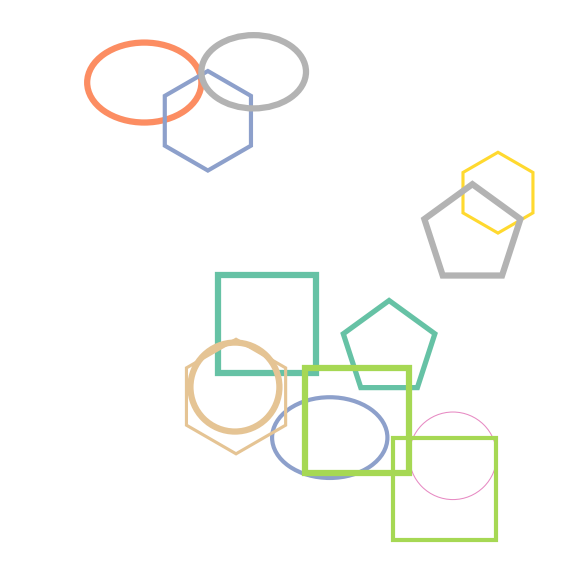[{"shape": "square", "thickness": 3, "radius": 0.42, "center": [0.462, 0.437]}, {"shape": "pentagon", "thickness": 2.5, "radius": 0.42, "center": [0.674, 0.395]}, {"shape": "oval", "thickness": 3, "radius": 0.49, "center": [0.25, 0.856]}, {"shape": "hexagon", "thickness": 2, "radius": 0.43, "center": [0.36, 0.79]}, {"shape": "oval", "thickness": 2, "radius": 0.5, "center": [0.571, 0.241]}, {"shape": "circle", "thickness": 0.5, "radius": 0.38, "center": [0.784, 0.21]}, {"shape": "square", "thickness": 3, "radius": 0.45, "center": [0.618, 0.271]}, {"shape": "square", "thickness": 2, "radius": 0.44, "center": [0.77, 0.153]}, {"shape": "hexagon", "thickness": 1.5, "radius": 0.35, "center": [0.862, 0.665]}, {"shape": "circle", "thickness": 3, "radius": 0.39, "center": [0.407, 0.329]}, {"shape": "hexagon", "thickness": 1.5, "radius": 0.5, "center": [0.409, 0.312]}, {"shape": "pentagon", "thickness": 3, "radius": 0.44, "center": [0.818, 0.593]}, {"shape": "oval", "thickness": 3, "radius": 0.45, "center": [0.439, 0.875]}]